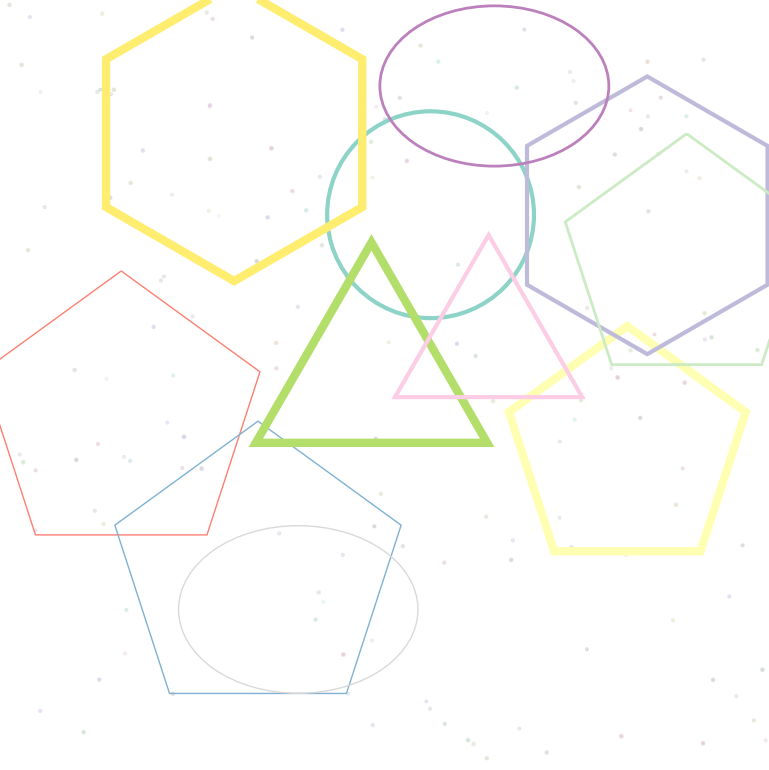[{"shape": "circle", "thickness": 1.5, "radius": 0.67, "center": [0.559, 0.721]}, {"shape": "pentagon", "thickness": 3, "radius": 0.81, "center": [0.815, 0.415]}, {"shape": "hexagon", "thickness": 1.5, "radius": 0.9, "center": [0.841, 0.72]}, {"shape": "pentagon", "thickness": 0.5, "radius": 0.95, "center": [0.157, 0.459]}, {"shape": "pentagon", "thickness": 0.5, "radius": 0.98, "center": [0.335, 0.258]}, {"shape": "triangle", "thickness": 3, "radius": 0.87, "center": [0.482, 0.512]}, {"shape": "triangle", "thickness": 1.5, "radius": 0.7, "center": [0.635, 0.554]}, {"shape": "oval", "thickness": 0.5, "radius": 0.78, "center": [0.387, 0.208]}, {"shape": "oval", "thickness": 1, "radius": 0.74, "center": [0.642, 0.888]}, {"shape": "pentagon", "thickness": 1, "radius": 0.83, "center": [0.892, 0.661]}, {"shape": "hexagon", "thickness": 3, "radius": 0.96, "center": [0.304, 0.827]}]